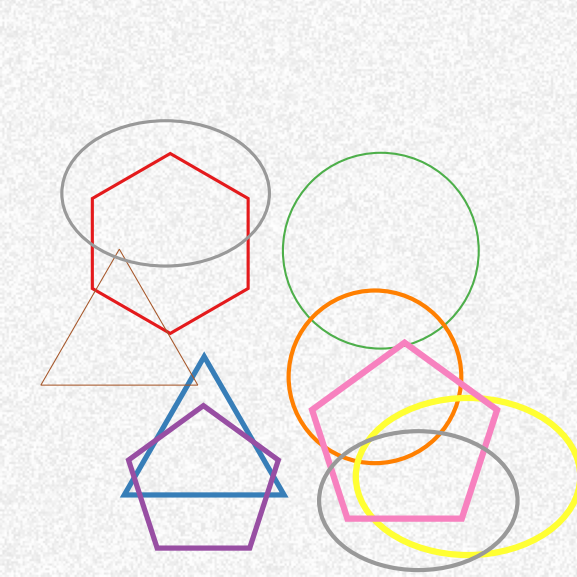[{"shape": "hexagon", "thickness": 1.5, "radius": 0.78, "center": [0.295, 0.578]}, {"shape": "triangle", "thickness": 2.5, "radius": 0.8, "center": [0.354, 0.222]}, {"shape": "circle", "thickness": 1, "radius": 0.85, "center": [0.659, 0.565]}, {"shape": "pentagon", "thickness": 2.5, "radius": 0.68, "center": [0.352, 0.16]}, {"shape": "circle", "thickness": 2, "radius": 0.75, "center": [0.649, 0.347]}, {"shape": "oval", "thickness": 3, "radius": 0.97, "center": [0.81, 0.174]}, {"shape": "triangle", "thickness": 0.5, "radius": 0.78, "center": [0.207, 0.411]}, {"shape": "pentagon", "thickness": 3, "radius": 0.84, "center": [0.701, 0.237]}, {"shape": "oval", "thickness": 2, "radius": 0.86, "center": [0.724, 0.132]}, {"shape": "oval", "thickness": 1.5, "radius": 0.9, "center": [0.287, 0.664]}]